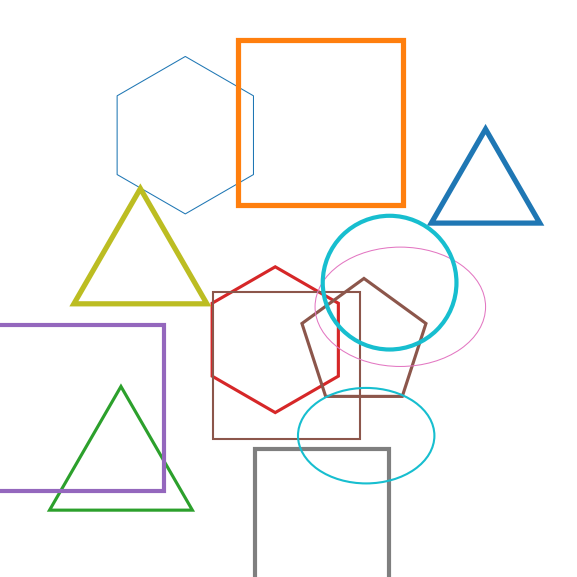[{"shape": "triangle", "thickness": 2.5, "radius": 0.54, "center": [0.841, 0.667]}, {"shape": "hexagon", "thickness": 0.5, "radius": 0.68, "center": [0.321, 0.765]}, {"shape": "square", "thickness": 2.5, "radius": 0.71, "center": [0.555, 0.787]}, {"shape": "triangle", "thickness": 1.5, "radius": 0.71, "center": [0.209, 0.187]}, {"shape": "hexagon", "thickness": 1.5, "radius": 0.63, "center": [0.477, 0.411]}, {"shape": "square", "thickness": 2, "radius": 0.72, "center": [0.141, 0.292]}, {"shape": "square", "thickness": 1, "radius": 0.64, "center": [0.496, 0.366]}, {"shape": "pentagon", "thickness": 1.5, "radius": 0.56, "center": [0.63, 0.404]}, {"shape": "oval", "thickness": 0.5, "radius": 0.74, "center": [0.693, 0.468]}, {"shape": "square", "thickness": 2, "radius": 0.58, "center": [0.557, 0.105]}, {"shape": "triangle", "thickness": 2.5, "radius": 0.66, "center": [0.243, 0.54]}, {"shape": "circle", "thickness": 2, "radius": 0.58, "center": [0.675, 0.51]}, {"shape": "oval", "thickness": 1, "radius": 0.59, "center": [0.634, 0.245]}]